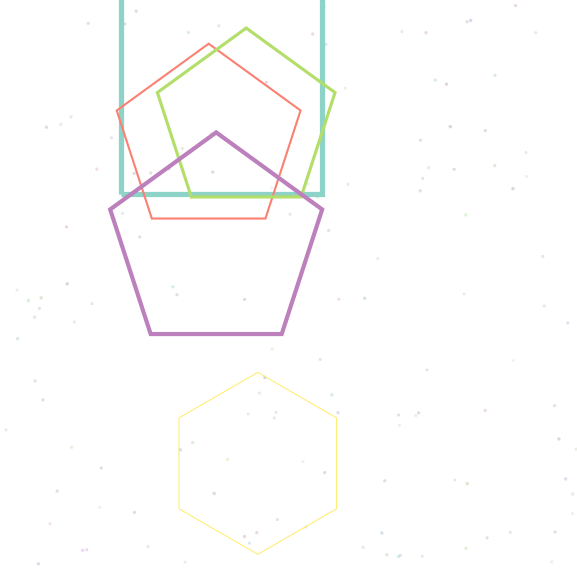[{"shape": "square", "thickness": 2.5, "radius": 0.87, "center": [0.384, 0.838]}, {"shape": "pentagon", "thickness": 1, "radius": 0.84, "center": [0.361, 0.756]}, {"shape": "pentagon", "thickness": 1.5, "radius": 0.81, "center": [0.426, 0.789]}, {"shape": "pentagon", "thickness": 2, "radius": 0.97, "center": [0.374, 0.577]}, {"shape": "hexagon", "thickness": 0.5, "radius": 0.79, "center": [0.446, 0.197]}]